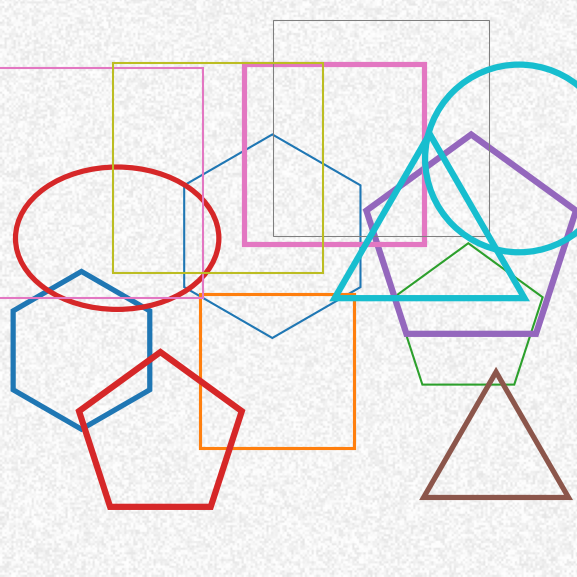[{"shape": "hexagon", "thickness": 2.5, "radius": 0.68, "center": [0.141, 0.392]}, {"shape": "hexagon", "thickness": 1, "radius": 0.88, "center": [0.472, 0.59]}, {"shape": "square", "thickness": 1.5, "radius": 0.67, "center": [0.48, 0.356]}, {"shape": "pentagon", "thickness": 1, "radius": 0.68, "center": [0.811, 0.443]}, {"shape": "pentagon", "thickness": 3, "radius": 0.74, "center": [0.278, 0.241]}, {"shape": "oval", "thickness": 2.5, "radius": 0.88, "center": [0.203, 0.587]}, {"shape": "pentagon", "thickness": 3, "radius": 0.95, "center": [0.816, 0.575]}, {"shape": "triangle", "thickness": 2.5, "radius": 0.72, "center": [0.859, 0.21]}, {"shape": "square", "thickness": 2.5, "radius": 0.78, "center": [0.578, 0.733]}, {"shape": "square", "thickness": 1, "radius": 1.0, "center": [0.152, 0.683]}, {"shape": "square", "thickness": 0.5, "radius": 0.93, "center": [0.659, 0.778]}, {"shape": "square", "thickness": 1, "radius": 0.91, "center": [0.377, 0.708]}, {"shape": "triangle", "thickness": 3, "radius": 0.95, "center": [0.744, 0.578]}, {"shape": "circle", "thickness": 3, "radius": 0.81, "center": [0.899, 0.725]}]